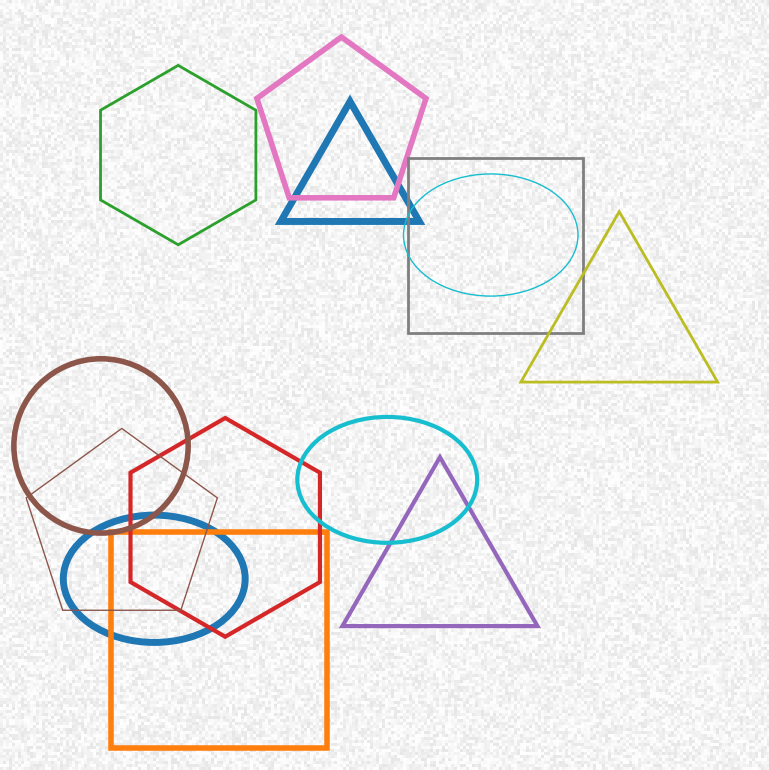[{"shape": "triangle", "thickness": 2.5, "radius": 0.52, "center": [0.455, 0.764]}, {"shape": "oval", "thickness": 2.5, "radius": 0.59, "center": [0.2, 0.248]}, {"shape": "square", "thickness": 2, "radius": 0.7, "center": [0.284, 0.169]}, {"shape": "hexagon", "thickness": 1, "radius": 0.58, "center": [0.231, 0.799]}, {"shape": "hexagon", "thickness": 1.5, "radius": 0.71, "center": [0.292, 0.315]}, {"shape": "triangle", "thickness": 1.5, "radius": 0.73, "center": [0.571, 0.26]}, {"shape": "circle", "thickness": 2, "radius": 0.57, "center": [0.131, 0.421]}, {"shape": "pentagon", "thickness": 0.5, "radius": 0.65, "center": [0.158, 0.313]}, {"shape": "pentagon", "thickness": 2, "radius": 0.58, "center": [0.443, 0.836]}, {"shape": "square", "thickness": 1, "radius": 0.57, "center": [0.643, 0.681]}, {"shape": "triangle", "thickness": 1, "radius": 0.74, "center": [0.804, 0.578]}, {"shape": "oval", "thickness": 0.5, "radius": 0.57, "center": [0.637, 0.695]}, {"shape": "oval", "thickness": 1.5, "radius": 0.58, "center": [0.503, 0.377]}]